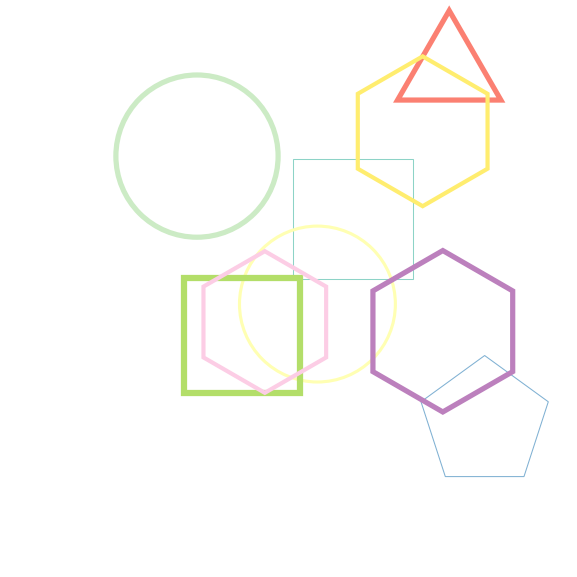[{"shape": "square", "thickness": 0.5, "radius": 0.52, "center": [0.612, 0.62]}, {"shape": "circle", "thickness": 1.5, "radius": 0.67, "center": [0.55, 0.473]}, {"shape": "triangle", "thickness": 2.5, "radius": 0.52, "center": [0.778, 0.878]}, {"shape": "pentagon", "thickness": 0.5, "radius": 0.58, "center": [0.839, 0.268]}, {"shape": "square", "thickness": 3, "radius": 0.5, "center": [0.418, 0.418]}, {"shape": "hexagon", "thickness": 2, "radius": 0.61, "center": [0.459, 0.442]}, {"shape": "hexagon", "thickness": 2.5, "radius": 0.7, "center": [0.767, 0.426]}, {"shape": "circle", "thickness": 2.5, "radius": 0.7, "center": [0.341, 0.729]}, {"shape": "hexagon", "thickness": 2, "radius": 0.65, "center": [0.732, 0.772]}]